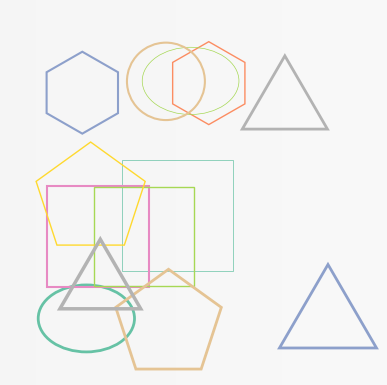[{"shape": "square", "thickness": 0.5, "radius": 0.72, "center": [0.457, 0.44]}, {"shape": "oval", "thickness": 2, "radius": 0.62, "center": [0.223, 0.173]}, {"shape": "hexagon", "thickness": 1, "radius": 0.54, "center": [0.539, 0.784]}, {"shape": "triangle", "thickness": 2, "radius": 0.72, "center": [0.846, 0.168]}, {"shape": "hexagon", "thickness": 1.5, "radius": 0.53, "center": [0.212, 0.759]}, {"shape": "square", "thickness": 1.5, "radius": 0.66, "center": [0.253, 0.386]}, {"shape": "oval", "thickness": 0.5, "radius": 0.62, "center": [0.492, 0.79]}, {"shape": "square", "thickness": 1, "radius": 0.64, "center": [0.371, 0.387]}, {"shape": "pentagon", "thickness": 1, "radius": 0.74, "center": [0.234, 0.483]}, {"shape": "pentagon", "thickness": 2, "radius": 0.72, "center": [0.435, 0.157]}, {"shape": "circle", "thickness": 1.5, "radius": 0.5, "center": [0.428, 0.789]}, {"shape": "triangle", "thickness": 2, "radius": 0.63, "center": [0.735, 0.728]}, {"shape": "triangle", "thickness": 2.5, "radius": 0.6, "center": [0.259, 0.258]}]